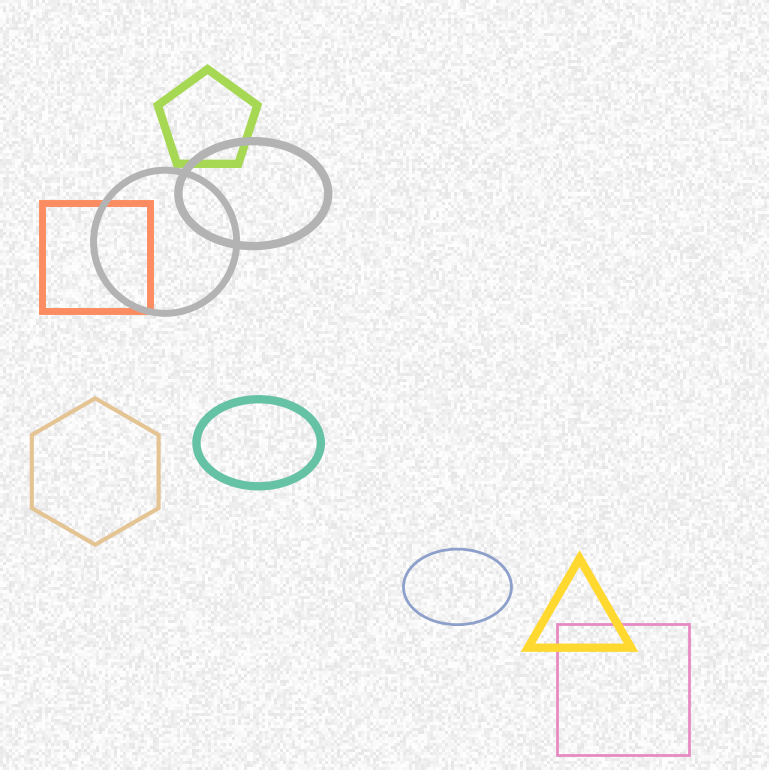[{"shape": "oval", "thickness": 3, "radius": 0.4, "center": [0.336, 0.425]}, {"shape": "square", "thickness": 2.5, "radius": 0.35, "center": [0.124, 0.667]}, {"shape": "oval", "thickness": 1, "radius": 0.35, "center": [0.594, 0.238]}, {"shape": "square", "thickness": 1, "radius": 0.43, "center": [0.809, 0.104]}, {"shape": "pentagon", "thickness": 3, "radius": 0.34, "center": [0.27, 0.842]}, {"shape": "triangle", "thickness": 3, "radius": 0.39, "center": [0.753, 0.197]}, {"shape": "hexagon", "thickness": 1.5, "radius": 0.48, "center": [0.124, 0.388]}, {"shape": "circle", "thickness": 2.5, "radius": 0.46, "center": [0.214, 0.686]}, {"shape": "oval", "thickness": 3, "radius": 0.49, "center": [0.329, 0.749]}]